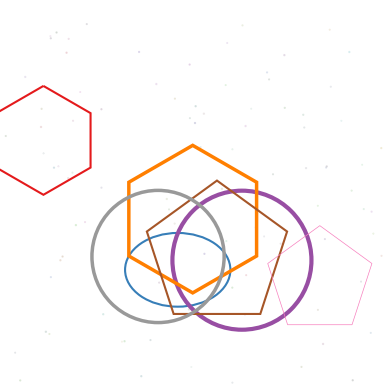[{"shape": "hexagon", "thickness": 1.5, "radius": 0.71, "center": [0.113, 0.635]}, {"shape": "oval", "thickness": 1.5, "radius": 0.68, "center": [0.462, 0.299]}, {"shape": "circle", "thickness": 3, "radius": 0.9, "center": [0.628, 0.324]}, {"shape": "hexagon", "thickness": 2.5, "radius": 0.96, "center": [0.501, 0.431]}, {"shape": "pentagon", "thickness": 1.5, "radius": 0.96, "center": [0.564, 0.339]}, {"shape": "pentagon", "thickness": 0.5, "radius": 0.71, "center": [0.831, 0.272]}, {"shape": "circle", "thickness": 2.5, "radius": 0.86, "center": [0.411, 0.334]}]